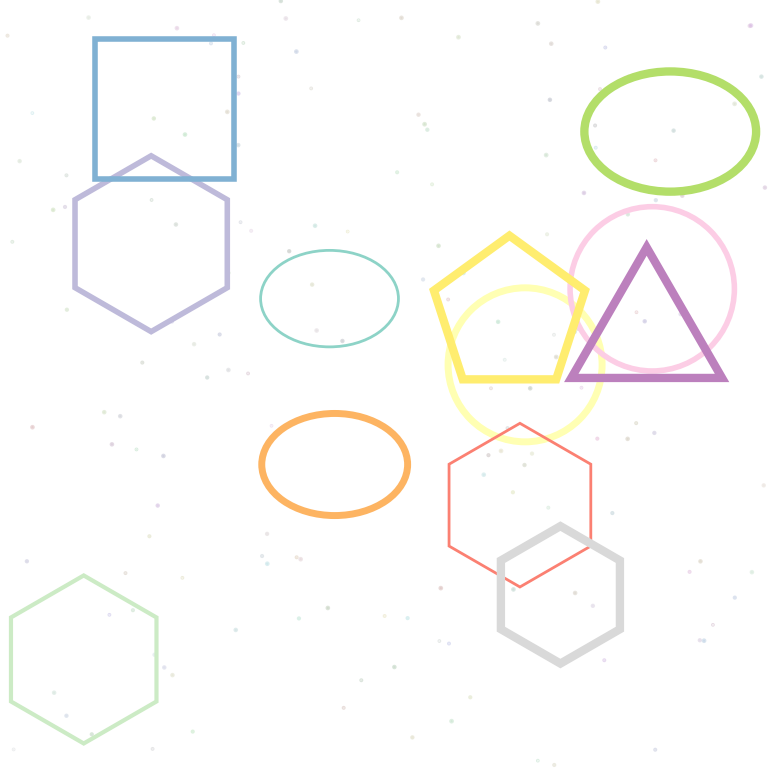[{"shape": "oval", "thickness": 1, "radius": 0.45, "center": [0.428, 0.612]}, {"shape": "circle", "thickness": 2.5, "radius": 0.5, "center": [0.682, 0.526]}, {"shape": "hexagon", "thickness": 2, "radius": 0.57, "center": [0.196, 0.684]}, {"shape": "hexagon", "thickness": 1, "radius": 0.53, "center": [0.675, 0.344]}, {"shape": "square", "thickness": 2, "radius": 0.45, "center": [0.214, 0.859]}, {"shape": "oval", "thickness": 2.5, "radius": 0.47, "center": [0.435, 0.397]}, {"shape": "oval", "thickness": 3, "radius": 0.56, "center": [0.87, 0.829]}, {"shape": "circle", "thickness": 2, "radius": 0.53, "center": [0.847, 0.625]}, {"shape": "hexagon", "thickness": 3, "radius": 0.45, "center": [0.728, 0.227]}, {"shape": "triangle", "thickness": 3, "radius": 0.57, "center": [0.84, 0.566]}, {"shape": "hexagon", "thickness": 1.5, "radius": 0.55, "center": [0.109, 0.144]}, {"shape": "pentagon", "thickness": 3, "radius": 0.52, "center": [0.662, 0.591]}]